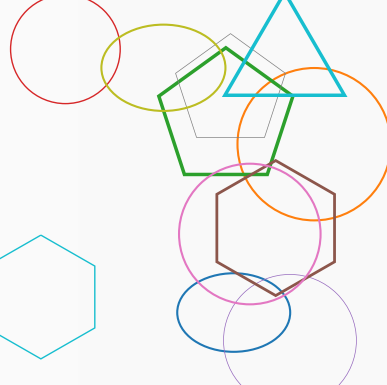[{"shape": "oval", "thickness": 1.5, "radius": 0.73, "center": [0.603, 0.188]}, {"shape": "circle", "thickness": 1.5, "radius": 0.99, "center": [0.811, 0.625]}, {"shape": "pentagon", "thickness": 2.5, "radius": 0.91, "center": [0.583, 0.694]}, {"shape": "circle", "thickness": 1, "radius": 0.71, "center": [0.169, 0.872]}, {"shape": "circle", "thickness": 0.5, "radius": 0.86, "center": [0.748, 0.116]}, {"shape": "hexagon", "thickness": 2, "radius": 0.88, "center": [0.711, 0.408]}, {"shape": "circle", "thickness": 1.5, "radius": 0.91, "center": [0.645, 0.392]}, {"shape": "pentagon", "thickness": 0.5, "radius": 0.75, "center": [0.595, 0.764]}, {"shape": "oval", "thickness": 1.5, "radius": 0.8, "center": [0.422, 0.824]}, {"shape": "triangle", "thickness": 2.5, "radius": 0.89, "center": [0.735, 0.842]}, {"shape": "hexagon", "thickness": 1, "radius": 0.8, "center": [0.106, 0.229]}]